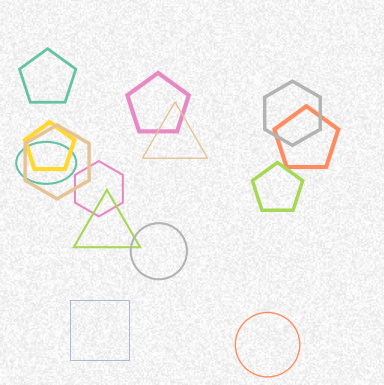[{"shape": "oval", "thickness": 1.5, "radius": 0.39, "center": [0.12, 0.577]}, {"shape": "pentagon", "thickness": 2, "radius": 0.38, "center": [0.124, 0.797]}, {"shape": "pentagon", "thickness": 3, "radius": 0.44, "center": [0.796, 0.637]}, {"shape": "circle", "thickness": 1, "radius": 0.42, "center": [0.695, 0.105]}, {"shape": "square", "thickness": 0.5, "radius": 0.39, "center": [0.258, 0.142]}, {"shape": "hexagon", "thickness": 1.5, "radius": 0.36, "center": [0.257, 0.51]}, {"shape": "pentagon", "thickness": 3, "radius": 0.42, "center": [0.411, 0.727]}, {"shape": "triangle", "thickness": 1.5, "radius": 0.5, "center": [0.278, 0.408]}, {"shape": "pentagon", "thickness": 2.5, "radius": 0.34, "center": [0.721, 0.509]}, {"shape": "pentagon", "thickness": 3, "radius": 0.34, "center": [0.129, 0.615]}, {"shape": "hexagon", "thickness": 2.5, "radius": 0.48, "center": [0.148, 0.579]}, {"shape": "triangle", "thickness": 1, "radius": 0.49, "center": [0.455, 0.638]}, {"shape": "hexagon", "thickness": 2.5, "radius": 0.42, "center": [0.76, 0.706]}, {"shape": "circle", "thickness": 1.5, "radius": 0.36, "center": [0.413, 0.347]}]